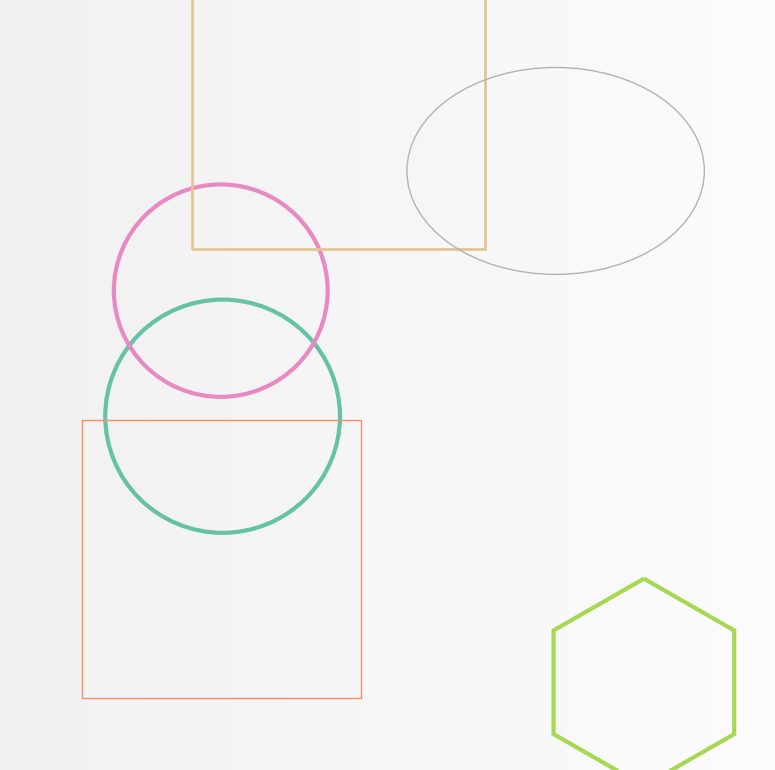[{"shape": "circle", "thickness": 1.5, "radius": 0.76, "center": [0.287, 0.459]}, {"shape": "square", "thickness": 0.5, "radius": 0.9, "center": [0.286, 0.274]}, {"shape": "circle", "thickness": 1.5, "radius": 0.69, "center": [0.285, 0.623]}, {"shape": "hexagon", "thickness": 1.5, "radius": 0.67, "center": [0.831, 0.114]}, {"shape": "square", "thickness": 1, "radius": 0.95, "center": [0.437, 0.865]}, {"shape": "oval", "thickness": 0.5, "radius": 0.96, "center": [0.717, 0.778]}]